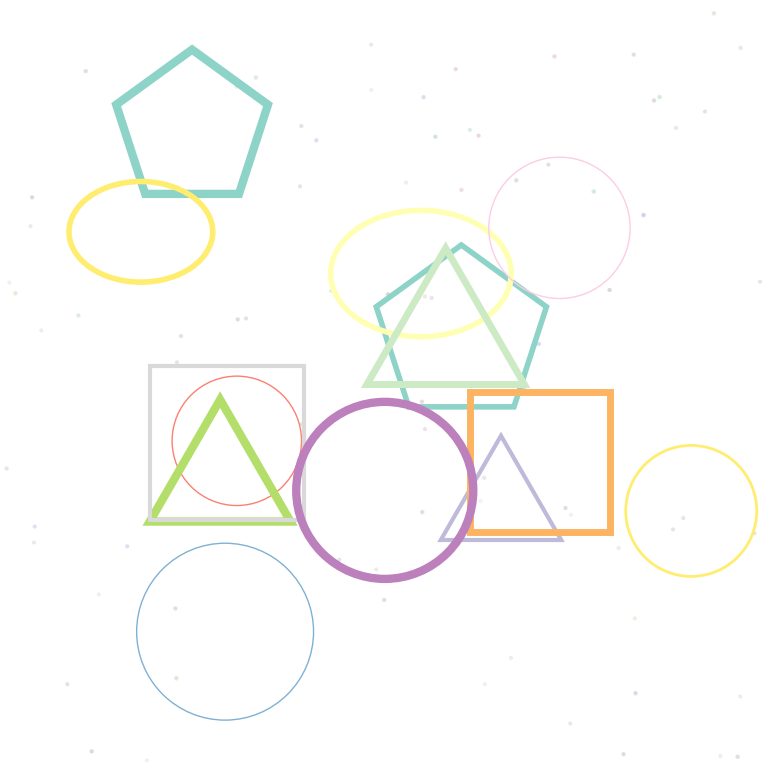[{"shape": "pentagon", "thickness": 3, "radius": 0.52, "center": [0.249, 0.832]}, {"shape": "pentagon", "thickness": 2, "radius": 0.58, "center": [0.599, 0.566]}, {"shape": "oval", "thickness": 2, "radius": 0.59, "center": [0.547, 0.645]}, {"shape": "triangle", "thickness": 1.5, "radius": 0.45, "center": [0.651, 0.344]}, {"shape": "circle", "thickness": 0.5, "radius": 0.42, "center": [0.308, 0.427]}, {"shape": "circle", "thickness": 0.5, "radius": 0.57, "center": [0.292, 0.18]}, {"shape": "square", "thickness": 2.5, "radius": 0.45, "center": [0.701, 0.4]}, {"shape": "triangle", "thickness": 3, "radius": 0.53, "center": [0.286, 0.375]}, {"shape": "circle", "thickness": 0.5, "radius": 0.46, "center": [0.727, 0.704]}, {"shape": "square", "thickness": 1.5, "radius": 0.5, "center": [0.295, 0.425]}, {"shape": "circle", "thickness": 3, "radius": 0.57, "center": [0.5, 0.363]}, {"shape": "triangle", "thickness": 2.5, "radius": 0.59, "center": [0.579, 0.56]}, {"shape": "circle", "thickness": 1, "radius": 0.43, "center": [0.898, 0.336]}, {"shape": "oval", "thickness": 2, "radius": 0.47, "center": [0.183, 0.699]}]